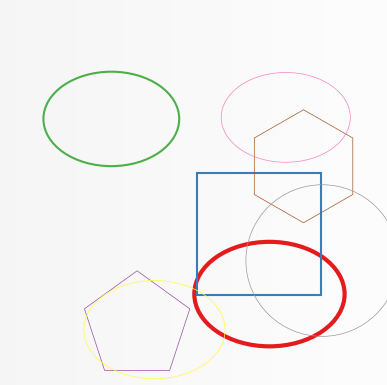[{"shape": "oval", "thickness": 3, "radius": 0.97, "center": [0.695, 0.236]}, {"shape": "square", "thickness": 1.5, "radius": 0.8, "center": [0.668, 0.392]}, {"shape": "oval", "thickness": 1.5, "radius": 0.88, "center": [0.287, 0.691]}, {"shape": "pentagon", "thickness": 0.5, "radius": 0.71, "center": [0.354, 0.154]}, {"shape": "oval", "thickness": 0.5, "radius": 0.91, "center": [0.399, 0.144]}, {"shape": "hexagon", "thickness": 0.5, "radius": 0.73, "center": [0.783, 0.568]}, {"shape": "oval", "thickness": 0.5, "radius": 0.83, "center": [0.737, 0.695]}, {"shape": "circle", "thickness": 0.5, "radius": 0.98, "center": [0.832, 0.323]}]